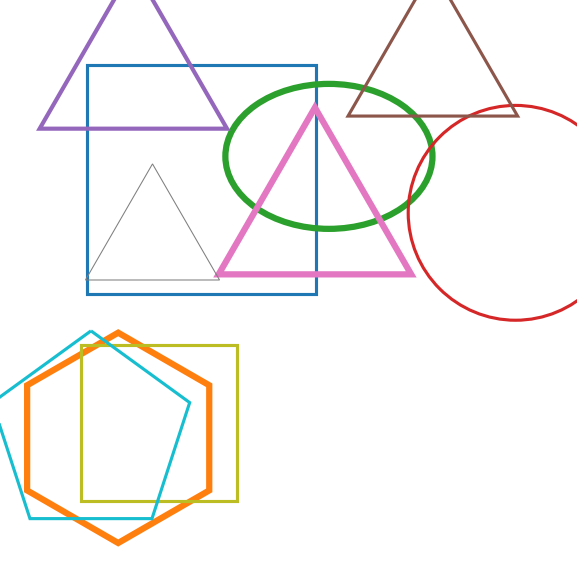[{"shape": "square", "thickness": 1.5, "radius": 0.99, "center": [0.349, 0.688]}, {"shape": "hexagon", "thickness": 3, "radius": 0.91, "center": [0.205, 0.241]}, {"shape": "oval", "thickness": 3, "radius": 0.9, "center": [0.57, 0.728]}, {"shape": "circle", "thickness": 1.5, "radius": 0.93, "center": [0.893, 0.631]}, {"shape": "triangle", "thickness": 2, "radius": 0.94, "center": [0.231, 0.87]}, {"shape": "triangle", "thickness": 1.5, "radius": 0.85, "center": [0.749, 0.883]}, {"shape": "triangle", "thickness": 3, "radius": 0.96, "center": [0.545, 0.62]}, {"shape": "triangle", "thickness": 0.5, "radius": 0.67, "center": [0.264, 0.581]}, {"shape": "square", "thickness": 1.5, "radius": 0.68, "center": [0.276, 0.266]}, {"shape": "pentagon", "thickness": 1.5, "radius": 0.9, "center": [0.158, 0.246]}]